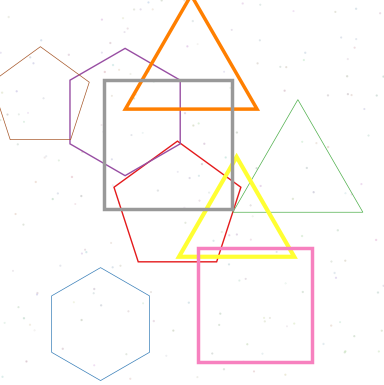[{"shape": "pentagon", "thickness": 1, "radius": 0.87, "center": [0.461, 0.46]}, {"shape": "hexagon", "thickness": 0.5, "radius": 0.73, "center": [0.261, 0.158]}, {"shape": "triangle", "thickness": 0.5, "radius": 0.98, "center": [0.774, 0.546]}, {"shape": "hexagon", "thickness": 1, "radius": 0.83, "center": [0.325, 0.709]}, {"shape": "triangle", "thickness": 2.5, "radius": 0.99, "center": [0.497, 0.815]}, {"shape": "triangle", "thickness": 3, "radius": 0.86, "center": [0.615, 0.42]}, {"shape": "pentagon", "thickness": 0.5, "radius": 0.67, "center": [0.105, 0.745]}, {"shape": "square", "thickness": 2.5, "radius": 0.74, "center": [0.663, 0.208]}, {"shape": "square", "thickness": 2.5, "radius": 0.83, "center": [0.436, 0.625]}]